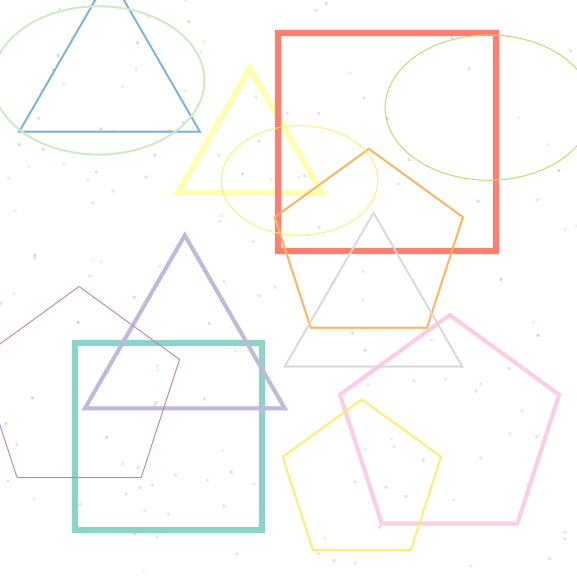[{"shape": "square", "thickness": 3, "radius": 0.81, "center": [0.292, 0.243]}, {"shape": "triangle", "thickness": 3, "radius": 0.72, "center": [0.432, 0.737]}, {"shape": "triangle", "thickness": 2, "radius": 1.0, "center": [0.32, 0.392]}, {"shape": "square", "thickness": 3, "radius": 0.94, "center": [0.671, 0.753]}, {"shape": "triangle", "thickness": 1, "radius": 0.9, "center": [0.19, 0.861]}, {"shape": "pentagon", "thickness": 1, "radius": 0.86, "center": [0.639, 0.57]}, {"shape": "oval", "thickness": 0.5, "radius": 0.9, "center": [0.846, 0.813]}, {"shape": "pentagon", "thickness": 2, "radius": 1.0, "center": [0.778, 0.254]}, {"shape": "triangle", "thickness": 1, "radius": 0.89, "center": [0.647, 0.453]}, {"shape": "pentagon", "thickness": 0.5, "radius": 0.91, "center": [0.137, 0.32]}, {"shape": "oval", "thickness": 1, "radius": 0.92, "center": [0.171, 0.86]}, {"shape": "pentagon", "thickness": 1, "radius": 0.72, "center": [0.627, 0.163]}, {"shape": "oval", "thickness": 0.5, "radius": 0.68, "center": [0.519, 0.687]}]